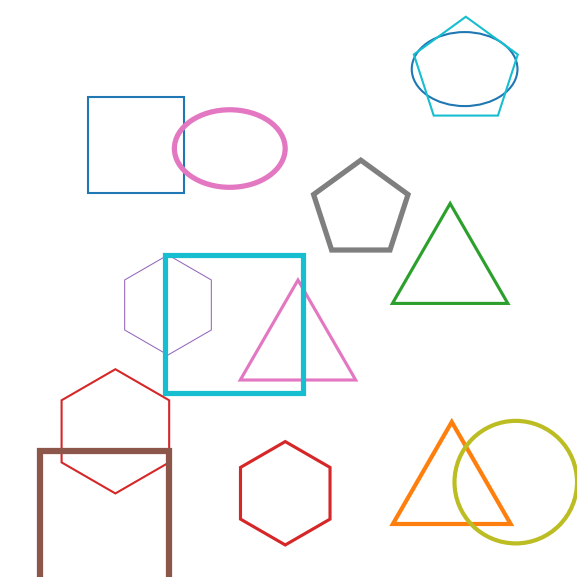[{"shape": "square", "thickness": 1, "radius": 0.42, "center": [0.235, 0.748]}, {"shape": "oval", "thickness": 1, "radius": 0.46, "center": [0.805, 0.88]}, {"shape": "triangle", "thickness": 2, "radius": 0.59, "center": [0.782, 0.151]}, {"shape": "triangle", "thickness": 1.5, "radius": 0.58, "center": [0.779, 0.531]}, {"shape": "hexagon", "thickness": 1.5, "radius": 0.45, "center": [0.494, 0.145]}, {"shape": "hexagon", "thickness": 1, "radius": 0.54, "center": [0.2, 0.252]}, {"shape": "hexagon", "thickness": 0.5, "radius": 0.43, "center": [0.291, 0.471]}, {"shape": "square", "thickness": 3, "radius": 0.56, "center": [0.181, 0.106]}, {"shape": "triangle", "thickness": 1.5, "radius": 0.58, "center": [0.516, 0.399]}, {"shape": "oval", "thickness": 2.5, "radius": 0.48, "center": [0.398, 0.742]}, {"shape": "pentagon", "thickness": 2.5, "radius": 0.43, "center": [0.625, 0.636]}, {"shape": "circle", "thickness": 2, "radius": 0.53, "center": [0.893, 0.164]}, {"shape": "square", "thickness": 2.5, "radius": 0.6, "center": [0.405, 0.439]}, {"shape": "pentagon", "thickness": 1, "radius": 0.47, "center": [0.807, 0.876]}]